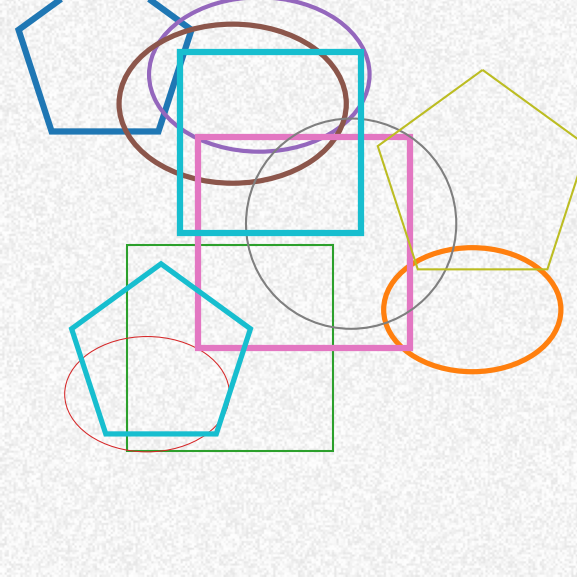[{"shape": "pentagon", "thickness": 3, "radius": 0.79, "center": [0.182, 0.899]}, {"shape": "oval", "thickness": 2.5, "radius": 0.77, "center": [0.818, 0.463]}, {"shape": "square", "thickness": 1, "radius": 0.89, "center": [0.398, 0.397]}, {"shape": "oval", "thickness": 0.5, "radius": 0.71, "center": [0.255, 0.317]}, {"shape": "oval", "thickness": 2, "radius": 0.95, "center": [0.449, 0.87]}, {"shape": "oval", "thickness": 2.5, "radius": 0.98, "center": [0.403, 0.82]}, {"shape": "square", "thickness": 3, "radius": 0.92, "center": [0.527, 0.579]}, {"shape": "circle", "thickness": 1, "radius": 0.91, "center": [0.608, 0.612]}, {"shape": "pentagon", "thickness": 1, "radius": 0.95, "center": [0.836, 0.687]}, {"shape": "pentagon", "thickness": 2.5, "radius": 0.81, "center": [0.279, 0.379]}, {"shape": "square", "thickness": 3, "radius": 0.78, "center": [0.468, 0.752]}]